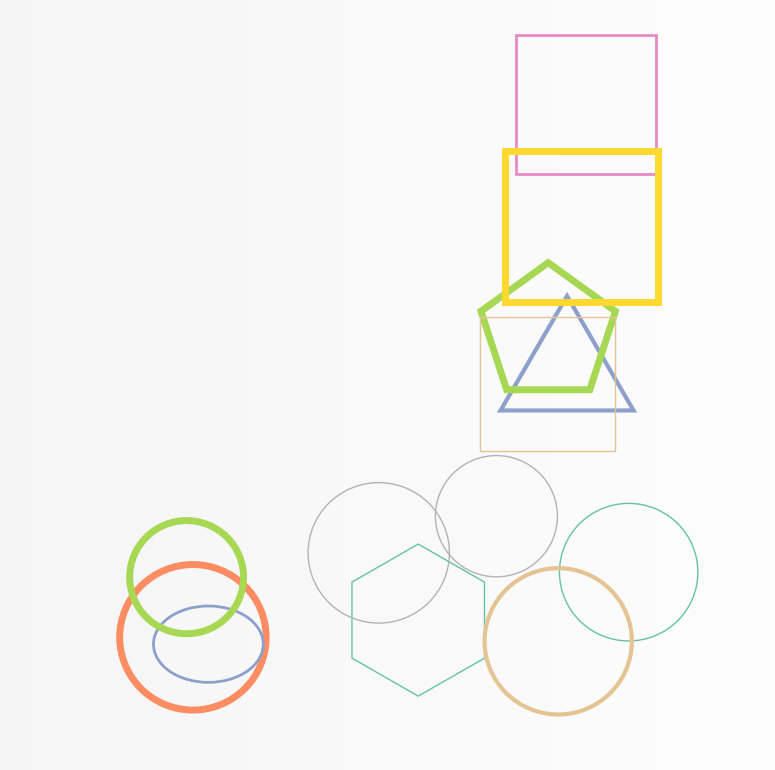[{"shape": "hexagon", "thickness": 0.5, "radius": 0.49, "center": [0.54, 0.195]}, {"shape": "circle", "thickness": 0.5, "radius": 0.45, "center": [0.811, 0.257]}, {"shape": "circle", "thickness": 2.5, "radius": 0.47, "center": [0.249, 0.172]}, {"shape": "triangle", "thickness": 1.5, "radius": 0.5, "center": [0.732, 0.516]}, {"shape": "oval", "thickness": 1, "radius": 0.35, "center": [0.269, 0.163]}, {"shape": "square", "thickness": 1, "radius": 0.45, "center": [0.756, 0.864]}, {"shape": "circle", "thickness": 2.5, "radius": 0.37, "center": [0.241, 0.25]}, {"shape": "pentagon", "thickness": 2.5, "radius": 0.46, "center": [0.707, 0.568]}, {"shape": "square", "thickness": 2.5, "radius": 0.49, "center": [0.75, 0.706]}, {"shape": "square", "thickness": 0.5, "radius": 0.43, "center": [0.706, 0.501]}, {"shape": "circle", "thickness": 1.5, "radius": 0.48, "center": [0.72, 0.167]}, {"shape": "circle", "thickness": 0.5, "radius": 0.46, "center": [0.489, 0.282]}, {"shape": "circle", "thickness": 0.5, "radius": 0.39, "center": [0.641, 0.33]}]